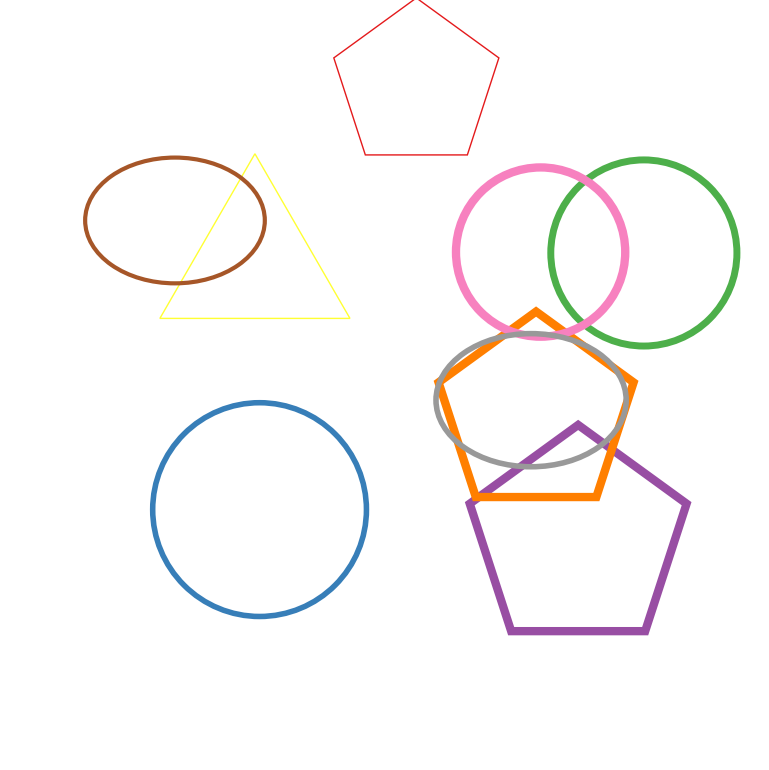[{"shape": "pentagon", "thickness": 0.5, "radius": 0.56, "center": [0.541, 0.89]}, {"shape": "circle", "thickness": 2, "radius": 0.69, "center": [0.337, 0.338]}, {"shape": "circle", "thickness": 2.5, "radius": 0.6, "center": [0.836, 0.671]}, {"shape": "pentagon", "thickness": 3, "radius": 0.74, "center": [0.751, 0.3]}, {"shape": "pentagon", "thickness": 3, "radius": 0.67, "center": [0.696, 0.462]}, {"shape": "triangle", "thickness": 0.5, "radius": 0.71, "center": [0.331, 0.658]}, {"shape": "oval", "thickness": 1.5, "radius": 0.58, "center": [0.227, 0.714]}, {"shape": "circle", "thickness": 3, "radius": 0.55, "center": [0.702, 0.673]}, {"shape": "oval", "thickness": 2, "radius": 0.62, "center": [0.69, 0.48]}]